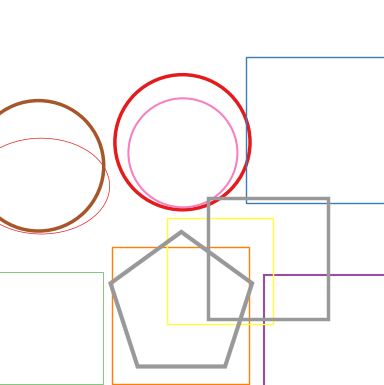[{"shape": "oval", "thickness": 0.5, "radius": 0.89, "center": [0.107, 0.517]}, {"shape": "circle", "thickness": 2.5, "radius": 0.88, "center": [0.474, 0.631]}, {"shape": "square", "thickness": 1, "radius": 0.95, "center": [0.83, 0.662]}, {"shape": "square", "thickness": 0.5, "radius": 0.73, "center": [0.121, 0.148]}, {"shape": "square", "thickness": 1.5, "radius": 0.87, "center": [0.86, 0.11]}, {"shape": "square", "thickness": 1, "radius": 0.89, "center": [0.469, 0.18]}, {"shape": "square", "thickness": 1, "radius": 0.69, "center": [0.571, 0.296]}, {"shape": "circle", "thickness": 2.5, "radius": 0.85, "center": [0.1, 0.569]}, {"shape": "circle", "thickness": 1.5, "radius": 0.71, "center": [0.475, 0.603]}, {"shape": "square", "thickness": 2.5, "radius": 0.78, "center": [0.696, 0.328]}, {"shape": "pentagon", "thickness": 3, "radius": 0.97, "center": [0.471, 0.204]}]